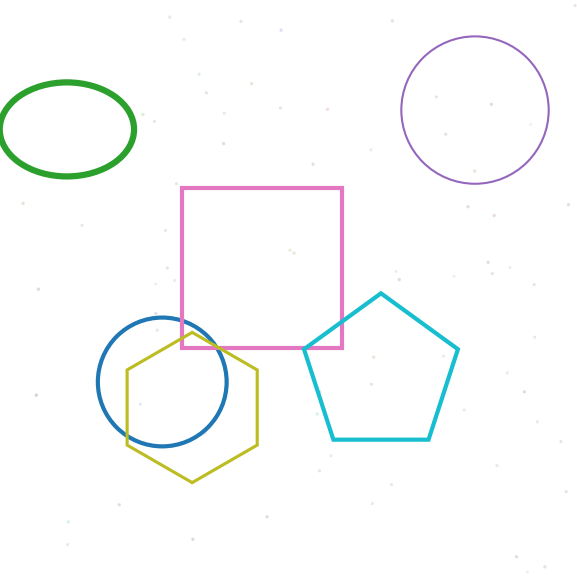[{"shape": "circle", "thickness": 2, "radius": 0.56, "center": [0.281, 0.338]}, {"shape": "oval", "thickness": 3, "radius": 0.58, "center": [0.116, 0.775]}, {"shape": "circle", "thickness": 1, "radius": 0.64, "center": [0.823, 0.809]}, {"shape": "square", "thickness": 2, "radius": 0.7, "center": [0.454, 0.535]}, {"shape": "hexagon", "thickness": 1.5, "radius": 0.65, "center": [0.333, 0.293]}, {"shape": "pentagon", "thickness": 2, "radius": 0.7, "center": [0.66, 0.351]}]